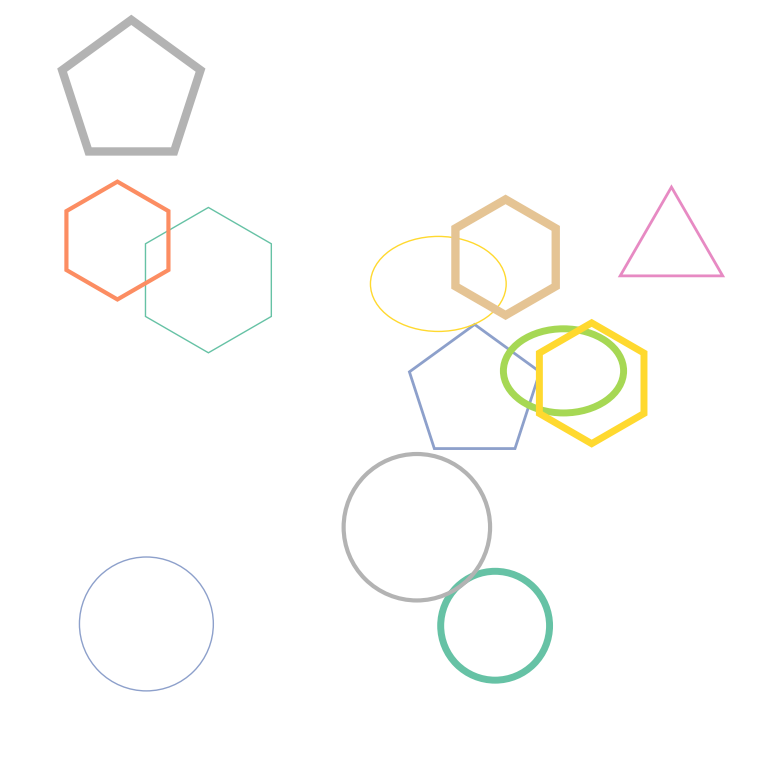[{"shape": "circle", "thickness": 2.5, "radius": 0.35, "center": [0.643, 0.187]}, {"shape": "hexagon", "thickness": 0.5, "radius": 0.47, "center": [0.271, 0.636]}, {"shape": "hexagon", "thickness": 1.5, "radius": 0.38, "center": [0.153, 0.688]}, {"shape": "pentagon", "thickness": 1, "radius": 0.45, "center": [0.616, 0.49]}, {"shape": "circle", "thickness": 0.5, "radius": 0.43, "center": [0.19, 0.19]}, {"shape": "triangle", "thickness": 1, "radius": 0.38, "center": [0.872, 0.68]}, {"shape": "oval", "thickness": 2.5, "radius": 0.39, "center": [0.732, 0.518]}, {"shape": "oval", "thickness": 0.5, "radius": 0.44, "center": [0.569, 0.631]}, {"shape": "hexagon", "thickness": 2.5, "radius": 0.39, "center": [0.768, 0.502]}, {"shape": "hexagon", "thickness": 3, "radius": 0.38, "center": [0.657, 0.666]}, {"shape": "circle", "thickness": 1.5, "radius": 0.48, "center": [0.541, 0.315]}, {"shape": "pentagon", "thickness": 3, "radius": 0.47, "center": [0.171, 0.88]}]